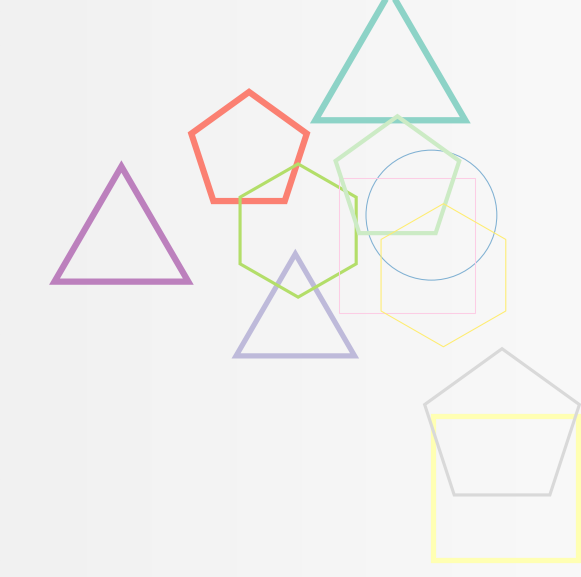[{"shape": "triangle", "thickness": 3, "radius": 0.74, "center": [0.672, 0.865]}, {"shape": "square", "thickness": 2.5, "radius": 0.63, "center": [0.869, 0.154]}, {"shape": "triangle", "thickness": 2.5, "radius": 0.59, "center": [0.508, 0.442]}, {"shape": "pentagon", "thickness": 3, "radius": 0.52, "center": [0.428, 0.735]}, {"shape": "circle", "thickness": 0.5, "radius": 0.56, "center": [0.742, 0.627]}, {"shape": "hexagon", "thickness": 1.5, "radius": 0.58, "center": [0.513, 0.6]}, {"shape": "square", "thickness": 0.5, "radius": 0.58, "center": [0.701, 0.574]}, {"shape": "pentagon", "thickness": 1.5, "radius": 0.7, "center": [0.864, 0.255]}, {"shape": "triangle", "thickness": 3, "radius": 0.66, "center": [0.209, 0.578]}, {"shape": "pentagon", "thickness": 2, "radius": 0.56, "center": [0.684, 0.686]}, {"shape": "hexagon", "thickness": 0.5, "radius": 0.62, "center": [0.763, 0.523]}]